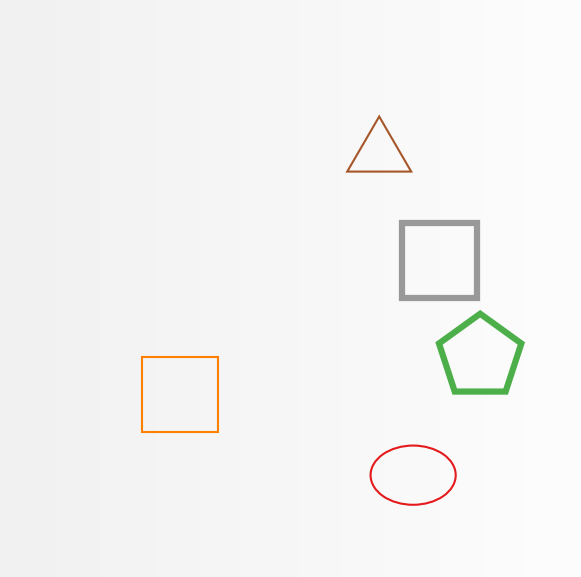[{"shape": "oval", "thickness": 1, "radius": 0.37, "center": [0.711, 0.176]}, {"shape": "pentagon", "thickness": 3, "radius": 0.37, "center": [0.826, 0.381]}, {"shape": "square", "thickness": 1, "radius": 0.33, "center": [0.31, 0.316]}, {"shape": "triangle", "thickness": 1, "radius": 0.32, "center": [0.652, 0.734]}, {"shape": "square", "thickness": 3, "radius": 0.32, "center": [0.756, 0.548]}]